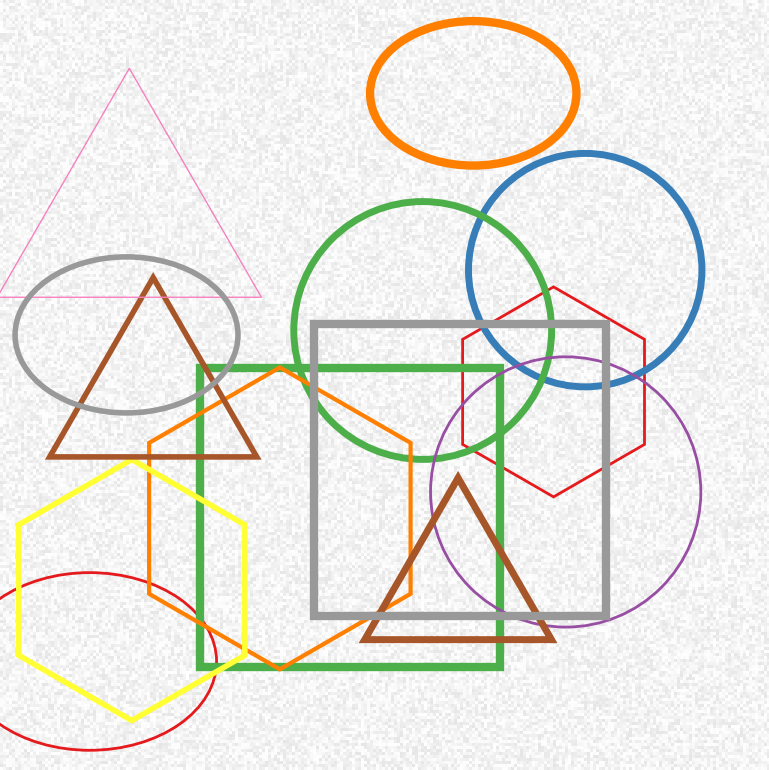[{"shape": "hexagon", "thickness": 1, "radius": 0.68, "center": [0.719, 0.491]}, {"shape": "oval", "thickness": 1, "radius": 0.82, "center": [0.116, 0.141]}, {"shape": "circle", "thickness": 2.5, "radius": 0.76, "center": [0.76, 0.649]}, {"shape": "circle", "thickness": 2.5, "radius": 0.84, "center": [0.549, 0.571]}, {"shape": "square", "thickness": 3, "radius": 0.97, "center": [0.454, 0.328]}, {"shape": "circle", "thickness": 1, "radius": 0.88, "center": [0.735, 0.361]}, {"shape": "oval", "thickness": 3, "radius": 0.67, "center": [0.615, 0.879]}, {"shape": "hexagon", "thickness": 1.5, "radius": 0.98, "center": [0.363, 0.327]}, {"shape": "hexagon", "thickness": 2, "radius": 0.85, "center": [0.171, 0.234]}, {"shape": "triangle", "thickness": 2.5, "radius": 0.7, "center": [0.595, 0.239]}, {"shape": "triangle", "thickness": 2, "radius": 0.78, "center": [0.199, 0.484]}, {"shape": "triangle", "thickness": 0.5, "radius": 0.99, "center": [0.168, 0.713]}, {"shape": "square", "thickness": 3, "radius": 0.95, "center": [0.597, 0.389]}, {"shape": "oval", "thickness": 2, "radius": 0.72, "center": [0.164, 0.565]}]